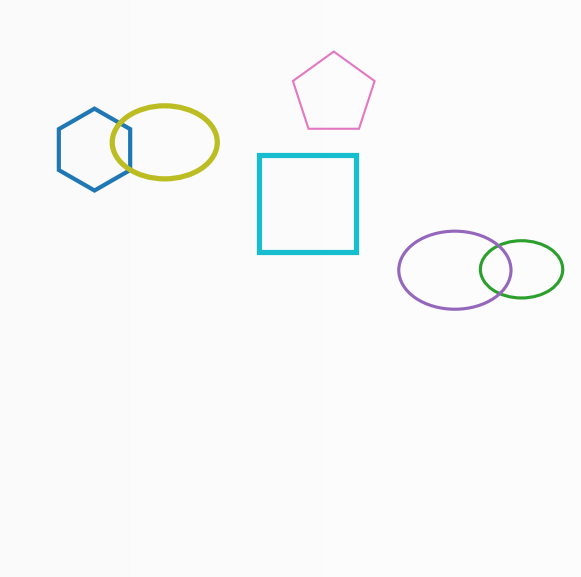[{"shape": "hexagon", "thickness": 2, "radius": 0.35, "center": [0.163, 0.74]}, {"shape": "oval", "thickness": 1.5, "radius": 0.35, "center": [0.897, 0.533]}, {"shape": "oval", "thickness": 1.5, "radius": 0.48, "center": [0.783, 0.531]}, {"shape": "pentagon", "thickness": 1, "radius": 0.37, "center": [0.574, 0.836]}, {"shape": "oval", "thickness": 2.5, "radius": 0.45, "center": [0.283, 0.753]}, {"shape": "square", "thickness": 2.5, "radius": 0.42, "center": [0.529, 0.647]}]